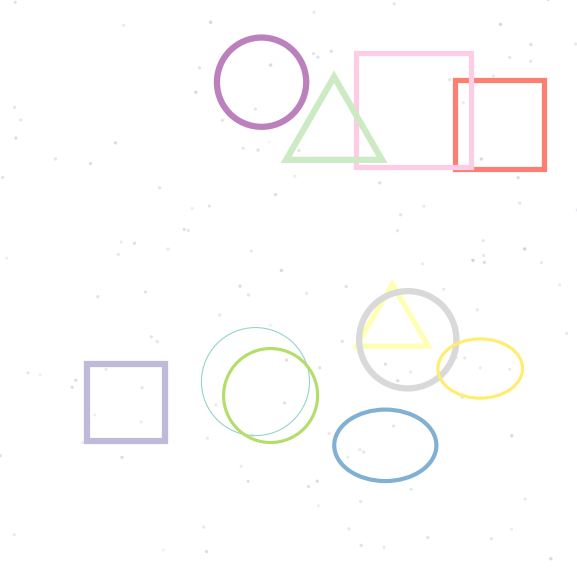[{"shape": "circle", "thickness": 0.5, "radius": 0.47, "center": [0.442, 0.338]}, {"shape": "triangle", "thickness": 2.5, "radius": 0.36, "center": [0.679, 0.436]}, {"shape": "square", "thickness": 3, "radius": 0.34, "center": [0.218, 0.302]}, {"shape": "square", "thickness": 2.5, "radius": 0.38, "center": [0.866, 0.784]}, {"shape": "oval", "thickness": 2, "radius": 0.44, "center": [0.667, 0.228]}, {"shape": "circle", "thickness": 1.5, "radius": 0.41, "center": [0.469, 0.314]}, {"shape": "square", "thickness": 2.5, "radius": 0.5, "center": [0.716, 0.808]}, {"shape": "circle", "thickness": 3, "radius": 0.42, "center": [0.706, 0.411]}, {"shape": "circle", "thickness": 3, "radius": 0.39, "center": [0.453, 0.857]}, {"shape": "triangle", "thickness": 3, "radius": 0.48, "center": [0.578, 0.77]}, {"shape": "oval", "thickness": 1.5, "radius": 0.37, "center": [0.832, 0.361]}]